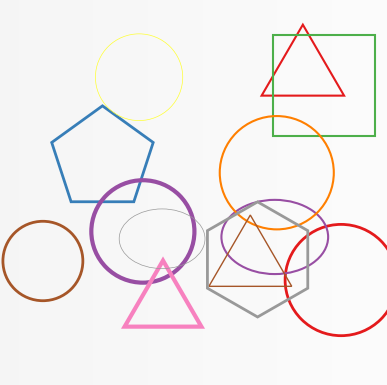[{"shape": "circle", "thickness": 2, "radius": 0.72, "center": [0.88, 0.273]}, {"shape": "triangle", "thickness": 1.5, "radius": 0.61, "center": [0.782, 0.813]}, {"shape": "pentagon", "thickness": 2, "radius": 0.69, "center": [0.264, 0.587]}, {"shape": "square", "thickness": 1.5, "radius": 0.66, "center": [0.835, 0.778]}, {"shape": "oval", "thickness": 1.5, "radius": 0.69, "center": [0.709, 0.385]}, {"shape": "circle", "thickness": 3, "radius": 0.67, "center": [0.369, 0.399]}, {"shape": "circle", "thickness": 1.5, "radius": 0.74, "center": [0.714, 0.551]}, {"shape": "circle", "thickness": 0.5, "radius": 0.56, "center": [0.359, 0.799]}, {"shape": "triangle", "thickness": 1, "radius": 0.62, "center": [0.646, 0.318]}, {"shape": "circle", "thickness": 2, "radius": 0.52, "center": [0.111, 0.322]}, {"shape": "triangle", "thickness": 3, "radius": 0.57, "center": [0.421, 0.209]}, {"shape": "oval", "thickness": 0.5, "radius": 0.55, "center": [0.418, 0.38]}, {"shape": "hexagon", "thickness": 2, "radius": 0.75, "center": [0.665, 0.326]}]